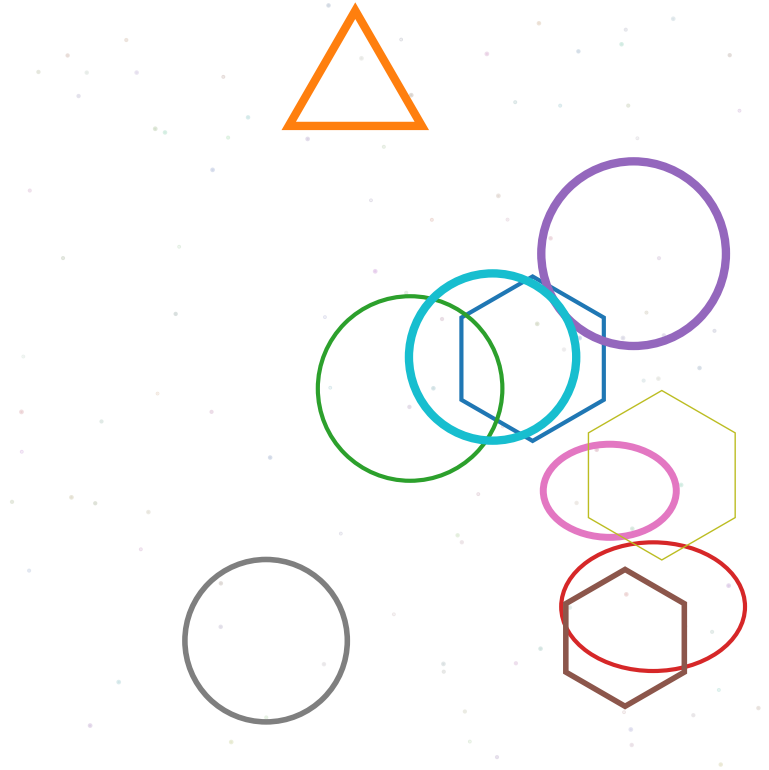[{"shape": "hexagon", "thickness": 1.5, "radius": 0.53, "center": [0.692, 0.534]}, {"shape": "triangle", "thickness": 3, "radius": 0.5, "center": [0.461, 0.886]}, {"shape": "circle", "thickness": 1.5, "radius": 0.6, "center": [0.533, 0.495]}, {"shape": "oval", "thickness": 1.5, "radius": 0.6, "center": [0.848, 0.212]}, {"shape": "circle", "thickness": 3, "radius": 0.6, "center": [0.823, 0.671]}, {"shape": "hexagon", "thickness": 2, "radius": 0.44, "center": [0.812, 0.172]}, {"shape": "oval", "thickness": 2.5, "radius": 0.43, "center": [0.792, 0.363]}, {"shape": "circle", "thickness": 2, "radius": 0.53, "center": [0.346, 0.168]}, {"shape": "hexagon", "thickness": 0.5, "radius": 0.55, "center": [0.859, 0.383]}, {"shape": "circle", "thickness": 3, "radius": 0.54, "center": [0.64, 0.536]}]